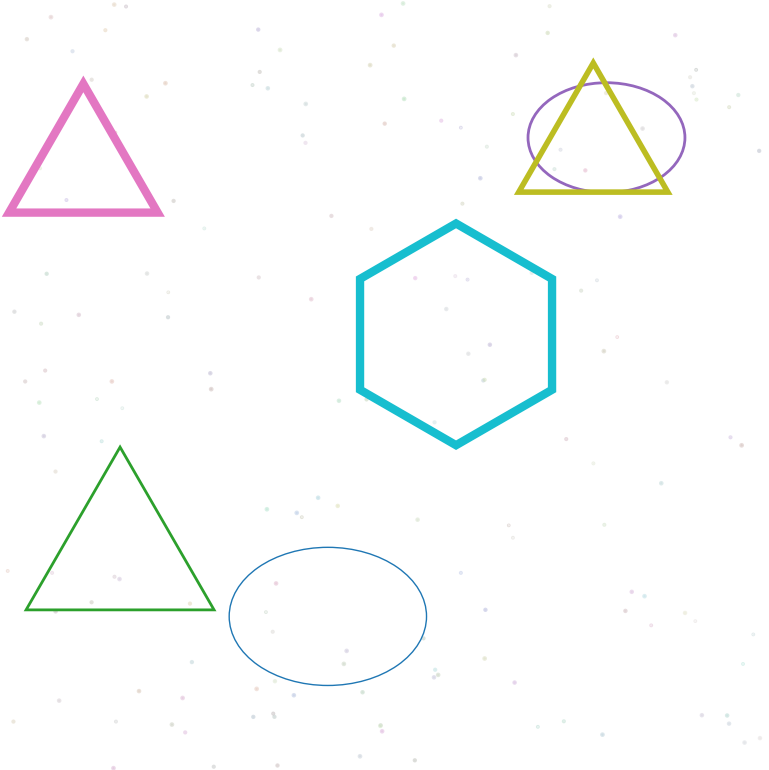[{"shape": "oval", "thickness": 0.5, "radius": 0.64, "center": [0.426, 0.199]}, {"shape": "triangle", "thickness": 1, "radius": 0.7, "center": [0.156, 0.278]}, {"shape": "oval", "thickness": 1, "radius": 0.51, "center": [0.788, 0.821]}, {"shape": "triangle", "thickness": 3, "radius": 0.56, "center": [0.108, 0.78]}, {"shape": "triangle", "thickness": 2, "radius": 0.56, "center": [0.77, 0.806]}, {"shape": "hexagon", "thickness": 3, "radius": 0.72, "center": [0.592, 0.566]}]